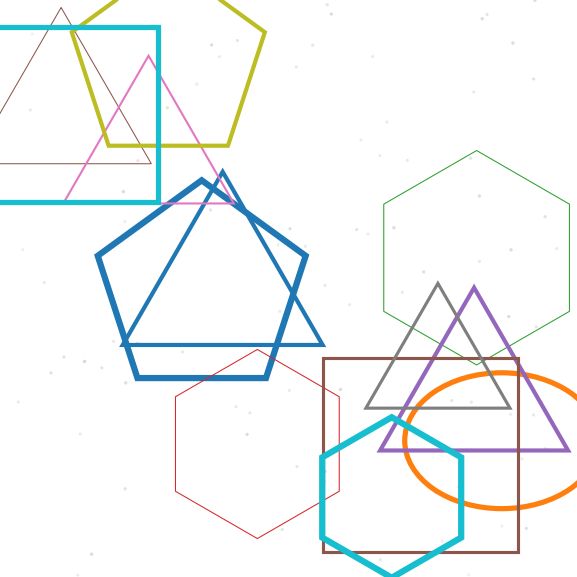[{"shape": "triangle", "thickness": 2, "radius": 1.0, "center": [0.386, 0.502]}, {"shape": "pentagon", "thickness": 3, "radius": 0.95, "center": [0.349, 0.498]}, {"shape": "oval", "thickness": 2.5, "radius": 0.84, "center": [0.869, 0.236]}, {"shape": "hexagon", "thickness": 0.5, "radius": 0.93, "center": [0.825, 0.553]}, {"shape": "hexagon", "thickness": 0.5, "radius": 0.82, "center": [0.446, 0.23]}, {"shape": "triangle", "thickness": 2, "radius": 0.94, "center": [0.821, 0.313]}, {"shape": "triangle", "thickness": 0.5, "radius": 0.9, "center": [0.106, 0.806]}, {"shape": "square", "thickness": 1.5, "radius": 0.84, "center": [0.728, 0.211]}, {"shape": "triangle", "thickness": 1, "radius": 0.85, "center": [0.257, 0.732]}, {"shape": "triangle", "thickness": 1.5, "radius": 0.72, "center": [0.758, 0.364]}, {"shape": "pentagon", "thickness": 2, "radius": 0.88, "center": [0.291, 0.889]}, {"shape": "hexagon", "thickness": 3, "radius": 0.69, "center": [0.678, 0.138]}, {"shape": "square", "thickness": 2.5, "radius": 0.76, "center": [0.121, 0.801]}]